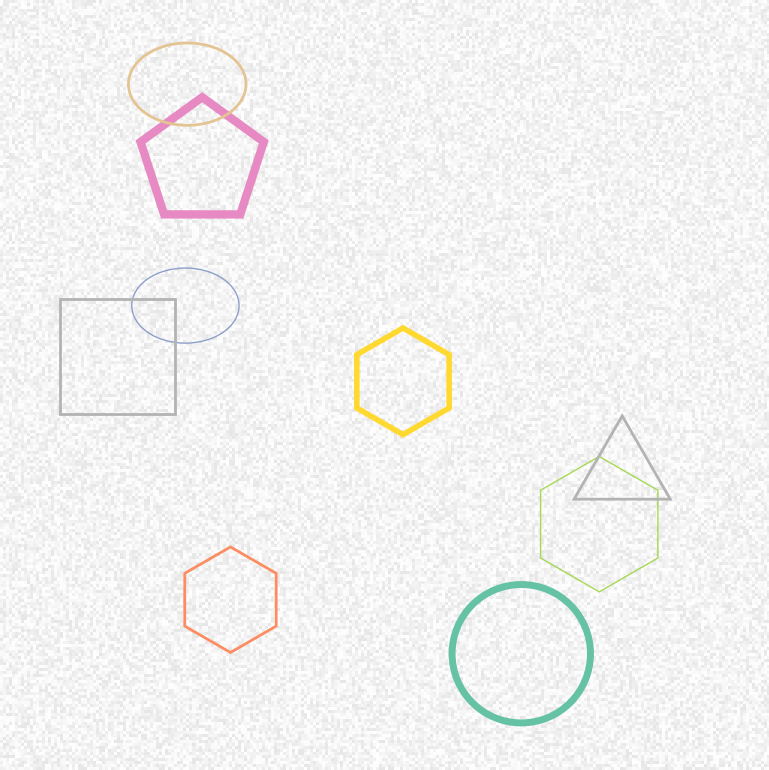[{"shape": "circle", "thickness": 2.5, "radius": 0.45, "center": [0.677, 0.151]}, {"shape": "hexagon", "thickness": 1, "radius": 0.34, "center": [0.299, 0.221]}, {"shape": "oval", "thickness": 0.5, "radius": 0.35, "center": [0.241, 0.603]}, {"shape": "pentagon", "thickness": 3, "radius": 0.42, "center": [0.263, 0.79]}, {"shape": "hexagon", "thickness": 0.5, "radius": 0.44, "center": [0.778, 0.319]}, {"shape": "hexagon", "thickness": 2, "radius": 0.35, "center": [0.523, 0.505]}, {"shape": "oval", "thickness": 1, "radius": 0.38, "center": [0.243, 0.891]}, {"shape": "square", "thickness": 1, "radius": 0.37, "center": [0.153, 0.537]}, {"shape": "triangle", "thickness": 1, "radius": 0.36, "center": [0.808, 0.388]}]